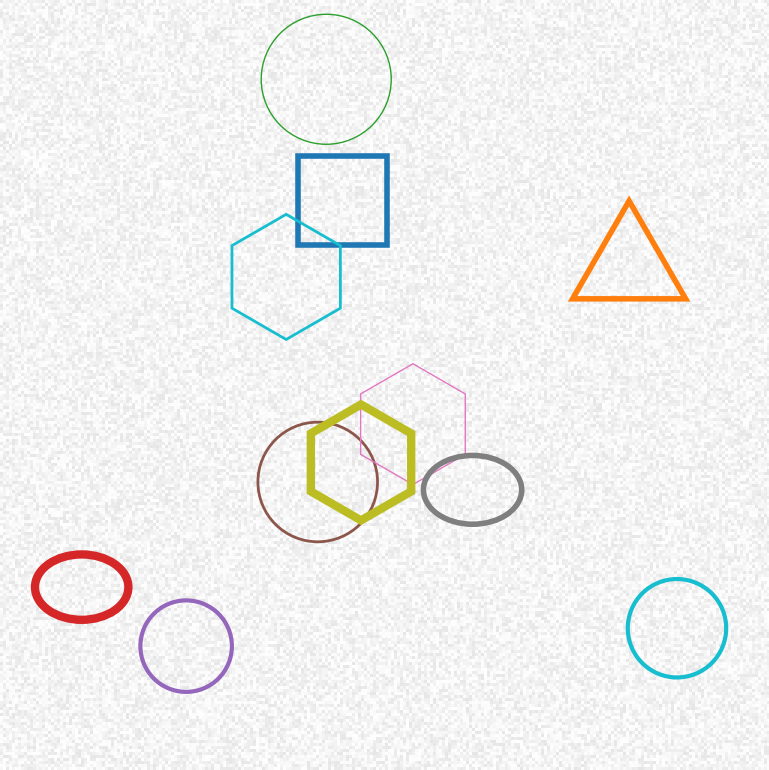[{"shape": "square", "thickness": 2, "radius": 0.29, "center": [0.445, 0.74]}, {"shape": "triangle", "thickness": 2, "radius": 0.42, "center": [0.817, 0.654]}, {"shape": "circle", "thickness": 0.5, "radius": 0.42, "center": [0.424, 0.897]}, {"shape": "oval", "thickness": 3, "radius": 0.3, "center": [0.106, 0.238]}, {"shape": "circle", "thickness": 1.5, "radius": 0.3, "center": [0.242, 0.161]}, {"shape": "circle", "thickness": 1, "radius": 0.39, "center": [0.413, 0.374]}, {"shape": "hexagon", "thickness": 0.5, "radius": 0.39, "center": [0.536, 0.449]}, {"shape": "oval", "thickness": 2, "radius": 0.32, "center": [0.614, 0.364]}, {"shape": "hexagon", "thickness": 3, "radius": 0.38, "center": [0.469, 0.399]}, {"shape": "hexagon", "thickness": 1, "radius": 0.41, "center": [0.372, 0.64]}, {"shape": "circle", "thickness": 1.5, "radius": 0.32, "center": [0.879, 0.184]}]